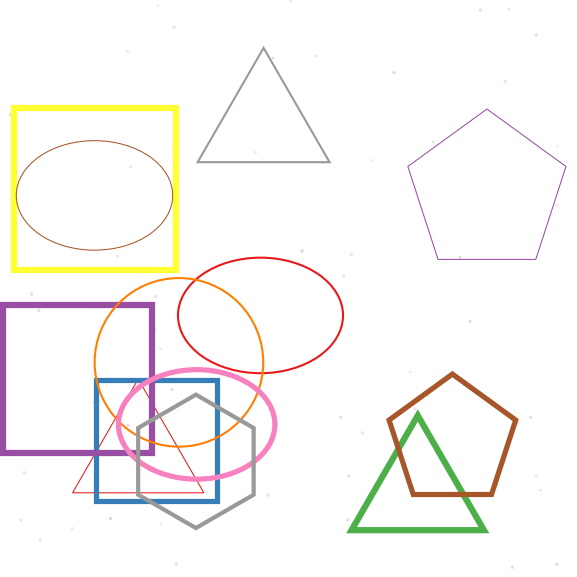[{"shape": "oval", "thickness": 1, "radius": 0.71, "center": [0.451, 0.453]}, {"shape": "triangle", "thickness": 0.5, "radius": 0.66, "center": [0.239, 0.211]}, {"shape": "square", "thickness": 2.5, "radius": 0.53, "center": [0.271, 0.236]}, {"shape": "triangle", "thickness": 3, "radius": 0.66, "center": [0.723, 0.147]}, {"shape": "pentagon", "thickness": 0.5, "radius": 0.72, "center": [0.843, 0.666]}, {"shape": "square", "thickness": 3, "radius": 0.64, "center": [0.133, 0.343]}, {"shape": "circle", "thickness": 1, "radius": 0.73, "center": [0.31, 0.372]}, {"shape": "square", "thickness": 3, "radius": 0.7, "center": [0.165, 0.671]}, {"shape": "oval", "thickness": 0.5, "radius": 0.68, "center": [0.164, 0.661]}, {"shape": "pentagon", "thickness": 2.5, "radius": 0.58, "center": [0.783, 0.236]}, {"shape": "oval", "thickness": 2.5, "radius": 0.68, "center": [0.341, 0.264]}, {"shape": "triangle", "thickness": 1, "radius": 0.66, "center": [0.456, 0.784]}, {"shape": "hexagon", "thickness": 2, "radius": 0.58, "center": [0.339, 0.2]}]